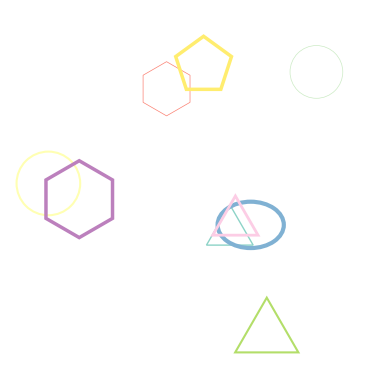[{"shape": "triangle", "thickness": 1, "radius": 0.35, "center": [0.597, 0.398]}, {"shape": "circle", "thickness": 1.5, "radius": 0.41, "center": [0.126, 0.524]}, {"shape": "hexagon", "thickness": 0.5, "radius": 0.35, "center": [0.433, 0.769]}, {"shape": "oval", "thickness": 3, "radius": 0.43, "center": [0.651, 0.416]}, {"shape": "triangle", "thickness": 1.5, "radius": 0.47, "center": [0.693, 0.132]}, {"shape": "triangle", "thickness": 2, "radius": 0.34, "center": [0.611, 0.423]}, {"shape": "hexagon", "thickness": 2.5, "radius": 0.5, "center": [0.206, 0.483]}, {"shape": "circle", "thickness": 0.5, "radius": 0.34, "center": [0.822, 0.813]}, {"shape": "pentagon", "thickness": 2.5, "radius": 0.38, "center": [0.529, 0.83]}]